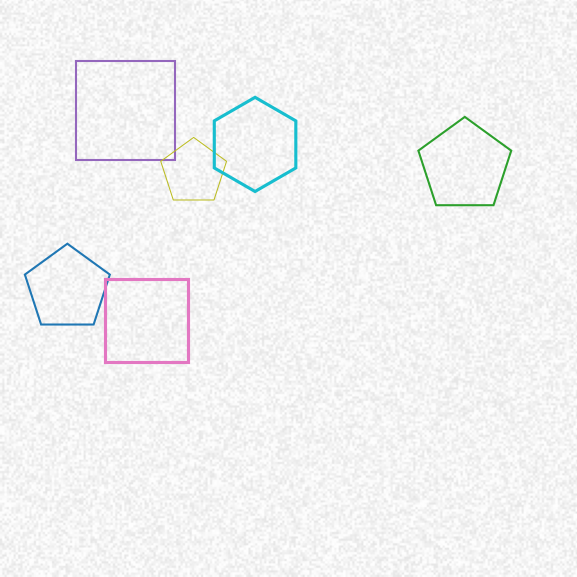[{"shape": "pentagon", "thickness": 1, "radius": 0.39, "center": [0.117, 0.5]}, {"shape": "pentagon", "thickness": 1, "radius": 0.42, "center": [0.805, 0.712]}, {"shape": "square", "thickness": 1, "radius": 0.43, "center": [0.216, 0.807]}, {"shape": "square", "thickness": 1.5, "radius": 0.36, "center": [0.254, 0.444]}, {"shape": "pentagon", "thickness": 0.5, "radius": 0.3, "center": [0.335, 0.701]}, {"shape": "hexagon", "thickness": 1.5, "radius": 0.41, "center": [0.442, 0.749]}]